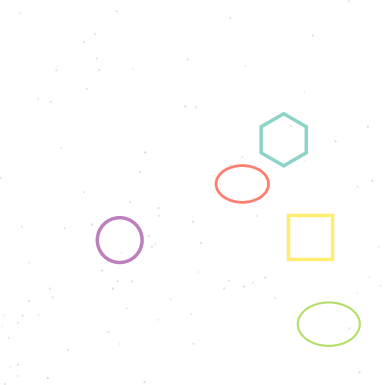[{"shape": "hexagon", "thickness": 2.5, "radius": 0.34, "center": [0.737, 0.637]}, {"shape": "oval", "thickness": 2, "radius": 0.34, "center": [0.629, 0.522]}, {"shape": "oval", "thickness": 1.5, "radius": 0.4, "center": [0.854, 0.158]}, {"shape": "circle", "thickness": 2.5, "radius": 0.29, "center": [0.311, 0.376]}, {"shape": "square", "thickness": 2.5, "radius": 0.29, "center": [0.805, 0.385]}]